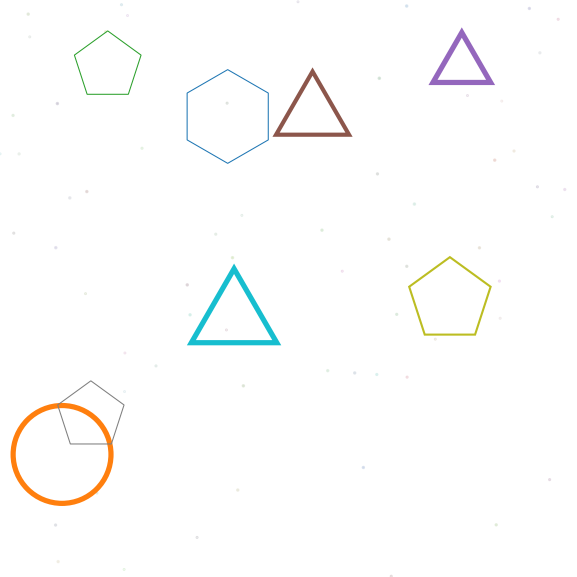[{"shape": "hexagon", "thickness": 0.5, "radius": 0.41, "center": [0.394, 0.797]}, {"shape": "circle", "thickness": 2.5, "radius": 0.42, "center": [0.107, 0.212]}, {"shape": "pentagon", "thickness": 0.5, "radius": 0.3, "center": [0.187, 0.885]}, {"shape": "triangle", "thickness": 2.5, "radius": 0.29, "center": [0.8, 0.885]}, {"shape": "triangle", "thickness": 2, "radius": 0.36, "center": [0.541, 0.802]}, {"shape": "pentagon", "thickness": 0.5, "radius": 0.3, "center": [0.157, 0.279]}, {"shape": "pentagon", "thickness": 1, "radius": 0.37, "center": [0.779, 0.48]}, {"shape": "triangle", "thickness": 2.5, "radius": 0.43, "center": [0.405, 0.448]}]